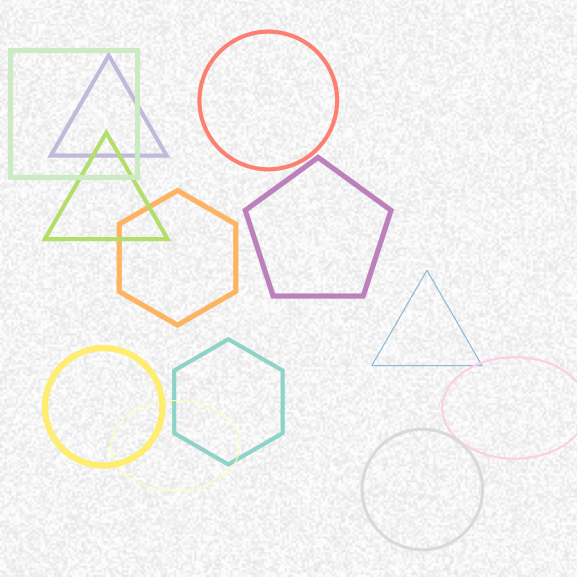[{"shape": "hexagon", "thickness": 2, "radius": 0.54, "center": [0.396, 0.303]}, {"shape": "oval", "thickness": 0.5, "radius": 0.56, "center": [0.304, 0.227]}, {"shape": "triangle", "thickness": 2, "radius": 0.58, "center": [0.188, 0.788]}, {"shape": "circle", "thickness": 2, "radius": 0.6, "center": [0.465, 0.825]}, {"shape": "triangle", "thickness": 0.5, "radius": 0.55, "center": [0.739, 0.421]}, {"shape": "hexagon", "thickness": 2.5, "radius": 0.58, "center": [0.307, 0.553]}, {"shape": "triangle", "thickness": 2, "radius": 0.61, "center": [0.184, 0.647]}, {"shape": "oval", "thickness": 1, "radius": 0.63, "center": [0.891, 0.293]}, {"shape": "circle", "thickness": 1.5, "radius": 0.52, "center": [0.731, 0.152]}, {"shape": "pentagon", "thickness": 2.5, "radius": 0.66, "center": [0.551, 0.594]}, {"shape": "square", "thickness": 2.5, "radius": 0.55, "center": [0.127, 0.803]}, {"shape": "circle", "thickness": 3, "radius": 0.51, "center": [0.18, 0.295]}]